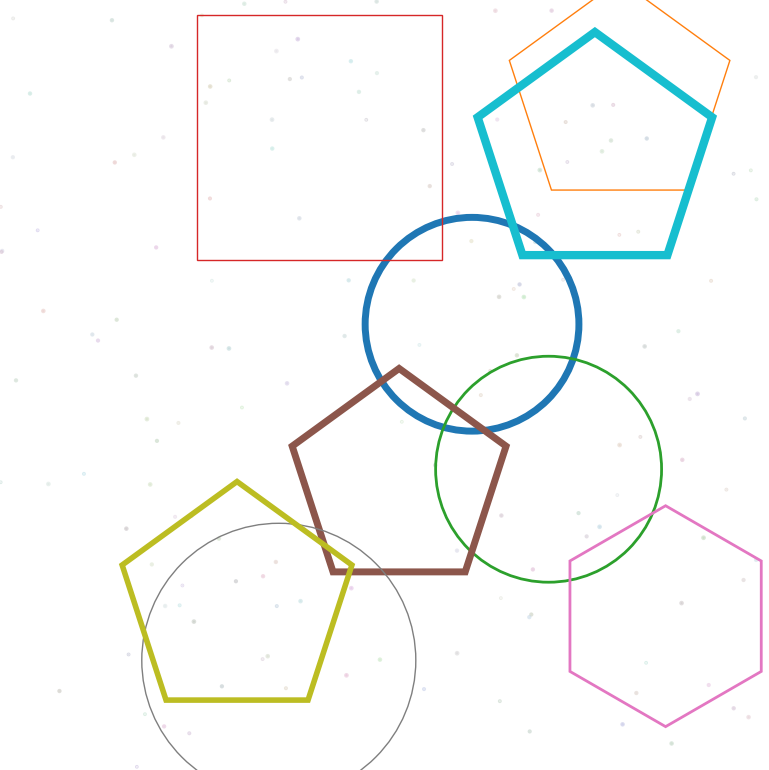[{"shape": "circle", "thickness": 2.5, "radius": 0.69, "center": [0.613, 0.579]}, {"shape": "pentagon", "thickness": 0.5, "radius": 0.75, "center": [0.805, 0.875]}, {"shape": "circle", "thickness": 1, "radius": 0.73, "center": [0.712, 0.391]}, {"shape": "square", "thickness": 0.5, "radius": 0.8, "center": [0.415, 0.821]}, {"shape": "pentagon", "thickness": 2.5, "radius": 0.73, "center": [0.518, 0.375]}, {"shape": "hexagon", "thickness": 1, "radius": 0.72, "center": [0.864, 0.2]}, {"shape": "circle", "thickness": 0.5, "radius": 0.89, "center": [0.362, 0.142]}, {"shape": "pentagon", "thickness": 2, "radius": 0.78, "center": [0.308, 0.218]}, {"shape": "pentagon", "thickness": 3, "radius": 0.8, "center": [0.773, 0.798]}]